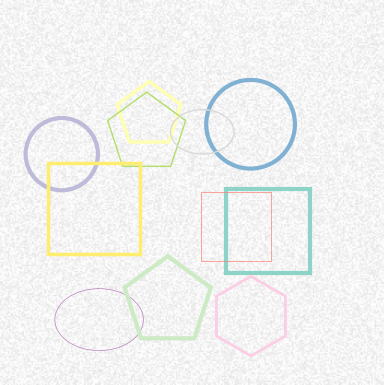[{"shape": "square", "thickness": 3, "radius": 0.55, "center": [0.697, 0.401]}, {"shape": "pentagon", "thickness": 2.5, "radius": 0.43, "center": [0.387, 0.702]}, {"shape": "circle", "thickness": 3, "radius": 0.47, "center": [0.16, 0.6]}, {"shape": "square", "thickness": 0.5, "radius": 0.45, "center": [0.612, 0.412]}, {"shape": "circle", "thickness": 3, "radius": 0.58, "center": [0.651, 0.677]}, {"shape": "pentagon", "thickness": 1, "radius": 0.53, "center": [0.381, 0.654]}, {"shape": "hexagon", "thickness": 2, "radius": 0.52, "center": [0.652, 0.179]}, {"shape": "oval", "thickness": 1, "radius": 0.41, "center": [0.525, 0.658]}, {"shape": "oval", "thickness": 0.5, "radius": 0.57, "center": [0.257, 0.17]}, {"shape": "pentagon", "thickness": 3, "radius": 0.59, "center": [0.436, 0.217]}, {"shape": "square", "thickness": 2.5, "radius": 0.59, "center": [0.244, 0.459]}]